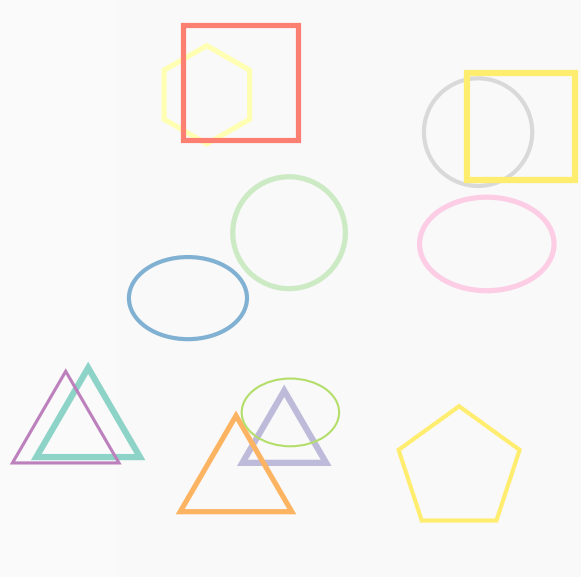[{"shape": "triangle", "thickness": 3, "radius": 0.51, "center": [0.152, 0.259]}, {"shape": "hexagon", "thickness": 2.5, "radius": 0.42, "center": [0.356, 0.835]}, {"shape": "triangle", "thickness": 3, "radius": 0.42, "center": [0.489, 0.239]}, {"shape": "square", "thickness": 2.5, "radius": 0.5, "center": [0.414, 0.857]}, {"shape": "oval", "thickness": 2, "radius": 0.51, "center": [0.323, 0.483]}, {"shape": "triangle", "thickness": 2.5, "radius": 0.55, "center": [0.406, 0.169]}, {"shape": "oval", "thickness": 1, "radius": 0.42, "center": [0.5, 0.285]}, {"shape": "oval", "thickness": 2.5, "radius": 0.58, "center": [0.837, 0.577]}, {"shape": "circle", "thickness": 2, "radius": 0.47, "center": [0.823, 0.77]}, {"shape": "triangle", "thickness": 1.5, "radius": 0.53, "center": [0.113, 0.25]}, {"shape": "circle", "thickness": 2.5, "radius": 0.48, "center": [0.497, 0.596]}, {"shape": "square", "thickness": 3, "radius": 0.46, "center": [0.896, 0.781]}, {"shape": "pentagon", "thickness": 2, "radius": 0.55, "center": [0.79, 0.186]}]